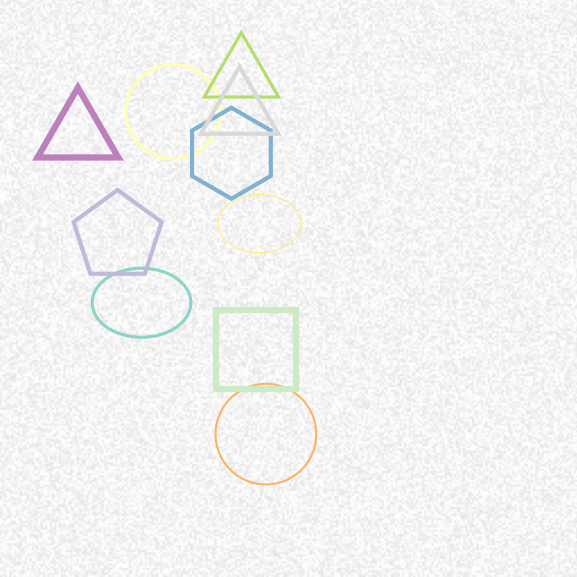[{"shape": "oval", "thickness": 1.5, "radius": 0.43, "center": [0.245, 0.475]}, {"shape": "circle", "thickness": 1.5, "radius": 0.41, "center": [0.3, 0.806]}, {"shape": "pentagon", "thickness": 2, "radius": 0.4, "center": [0.204, 0.59]}, {"shape": "hexagon", "thickness": 2, "radius": 0.39, "center": [0.401, 0.734]}, {"shape": "circle", "thickness": 1, "radius": 0.44, "center": [0.46, 0.247]}, {"shape": "triangle", "thickness": 1.5, "radius": 0.37, "center": [0.418, 0.868]}, {"shape": "triangle", "thickness": 2, "radius": 0.39, "center": [0.415, 0.806]}, {"shape": "triangle", "thickness": 3, "radius": 0.4, "center": [0.135, 0.767]}, {"shape": "square", "thickness": 3, "radius": 0.35, "center": [0.444, 0.394]}, {"shape": "oval", "thickness": 0.5, "radius": 0.36, "center": [0.449, 0.612]}]